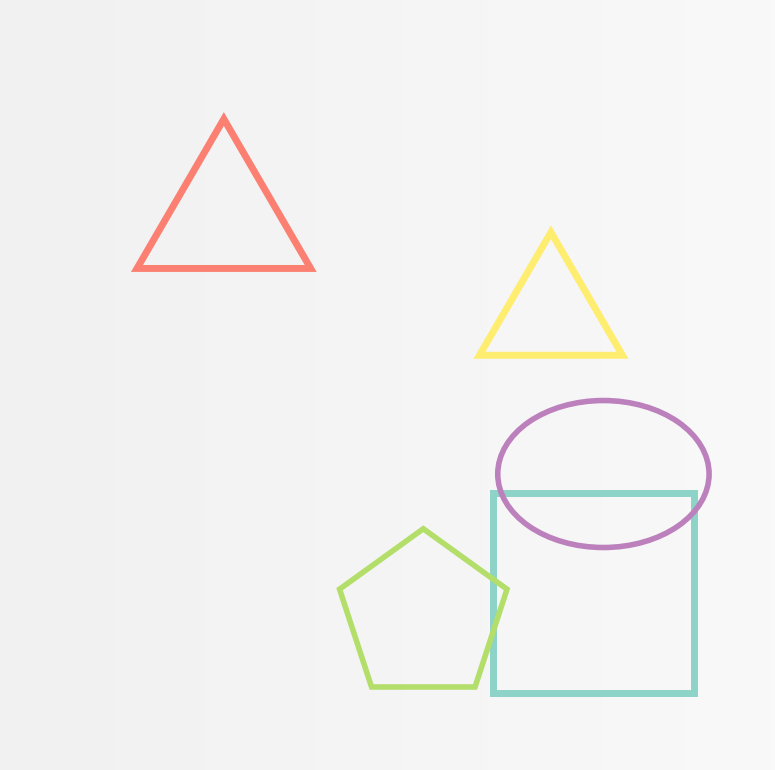[{"shape": "square", "thickness": 2.5, "radius": 0.65, "center": [0.766, 0.23]}, {"shape": "triangle", "thickness": 2.5, "radius": 0.65, "center": [0.289, 0.716]}, {"shape": "pentagon", "thickness": 2, "radius": 0.57, "center": [0.546, 0.2]}, {"shape": "oval", "thickness": 2, "radius": 0.68, "center": [0.779, 0.384]}, {"shape": "triangle", "thickness": 2.5, "radius": 0.53, "center": [0.711, 0.592]}]